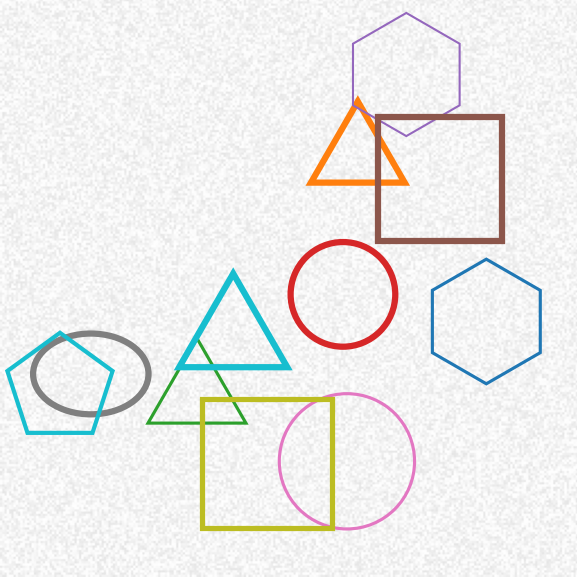[{"shape": "hexagon", "thickness": 1.5, "radius": 0.54, "center": [0.842, 0.442]}, {"shape": "triangle", "thickness": 3, "radius": 0.47, "center": [0.62, 0.73]}, {"shape": "triangle", "thickness": 1.5, "radius": 0.49, "center": [0.341, 0.315]}, {"shape": "circle", "thickness": 3, "radius": 0.45, "center": [0.594, 0.489]}, {"shape": "hexagon", "thickness": 1, "radius": 0.53, "center": [0.704, 0.87]}, {"shape": "square", "thickness": 3, "radius": 0.54, "center": [0.762, 0.689]}, {"shape": "circle", "thickness": 1.5, "radius": 0.59, "center": [0.601, 0.2]}, {"shape": "oval", "thickness": 3, "radius": 0.5, "center": [0.157, 0.352]}, {"shape": "square", "thickness": 2.5, "radius": 0.56, "center": [0.462, 0.196]}, {"shape": "triangle", "thickness": 3, "radius": 0.54, "center": [0.404, 0.417]}, {"shape": "pentagon", "thickness": 2, "radius": 0.48, "center": [0.104, 0.327]}]